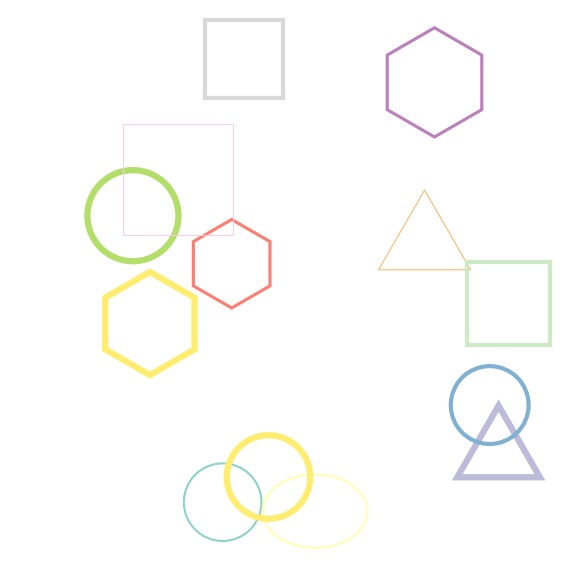[{"shape": "circle", "thickness": 1, "radius": 0.34, "center": [0.386, 0.13]}, {"shape": "oval", "thickness": 1, "radius": 0.45, "center": [0.546, 0.114]}, {"shape": "triangle", "thickness": 3, "radius": 0.41, "center": [0.863, 0.214]}, {"shape": "hexagon", "thickness": 1.5, "radius": 0.38, "center": [0.401, 0.542]}, {"shape": "circle", "thickness": 2, "radius": 0.34, "center": [0.848, 0.298]}, {"shape": "triangle", "thickness": 0.5, "radius": 0.46, "center": [0.735, 0.578]}, {"shape": "circle", "thickness": 3, "radius": 0.39, "center": [0.23, 0.626]}, {"shape": "square", "thickness": 0.5, "radius": 0.48, "center": [0.308, 0.688]}, {"shape": "square", "thickness": 2, "radius": 0.34, "center": [0.422, 0.897]}, {"shape": "hexagon", "thickness": 1.5, "radius": 0.47, "center": [0.752, 0.856]}, {"shape": "square", "thickness": 2, "radius": 0.36, "center": [0.881, 0.473]}, {"shape": "circle", "thickness": 3, "radius": 0.36, "center": [0.465, 0.173]}, {"shape": "hexagon", "thickness": 3, "radius": 0.45, "center": [0.26, 0.439]}]